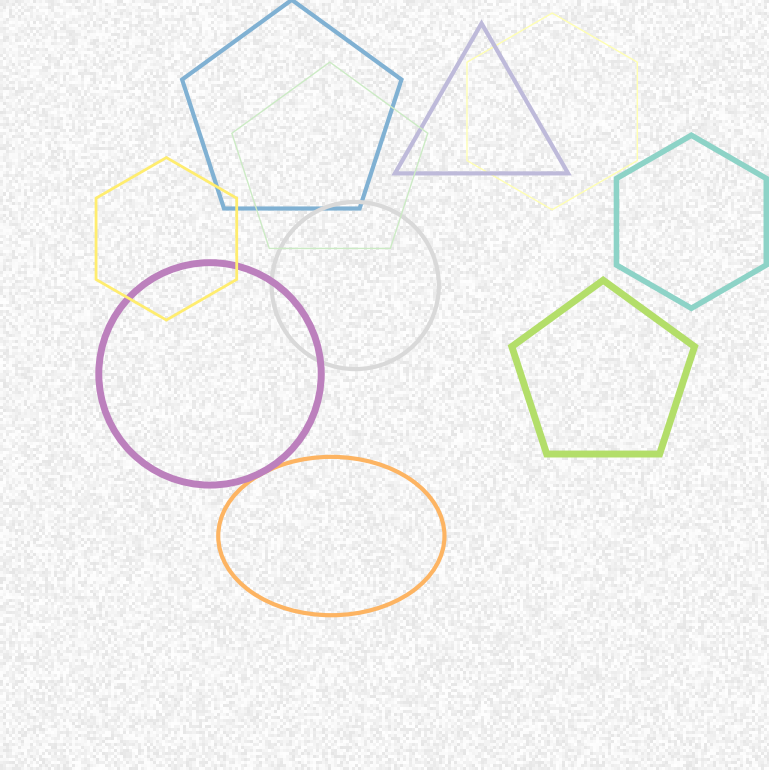[{"shape": "hexagon", "thickness": 2, "radius": 0.56, "center": [0.898, 0.712]}, {"shape": "hexagon", "thickness": 0.5, "radius": 0.64, "center": [0.717, 0.855]}, {"shape": "triangle", "thickness": 1.5, "radius": 0.65, "center": [0.625, 0.84]}, {"shape": "pentagon", "thickness": 1.5, "radius": 0.75, "center": [0.379, 0.85]}, {"shape": "oval", "thickness": 1.5, "radius": 0.73, "center": [0.43, 0.304]}, {"shape": "pentagon", "thickness": 2.5, "radius": 0.62, "center": [0.783, 0.511]}, {"shape": "circle", "thickness": 1.5, "radius": 0.54, "center": [0.461, 0.629]}, {"shape": "circle", "thickness": 2.5, "radius": 0.72, "center": [0.273, 0.514]}, {"shape": "pentagon", "thickness": 0.5, "radius": 0.67, "center": [0.428, 0.786]}, {"shape": "hexagon", "thickness": 1, "radius": 0.53, "center": [0.216, 0.69]}]